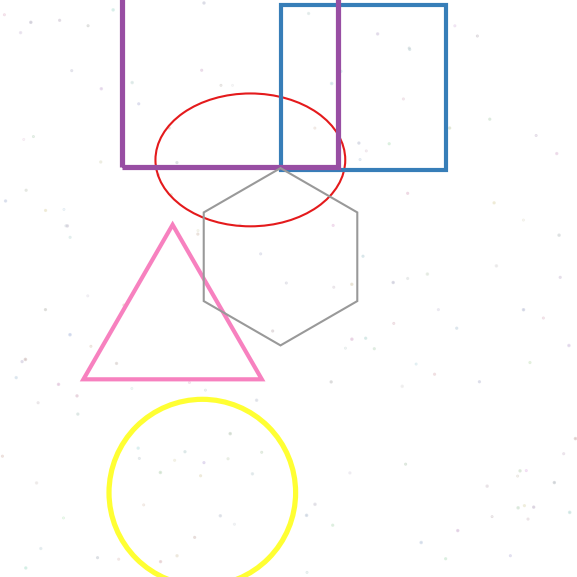[{"shape": "oval", "thickness": 1, "radius": 0.82, "center": [0.434, 0.722]}, {"shape": "square", "thickness": 2, "radius": 0.71, "center": [0.63, 0.848]}, {"shape": "square", "thickness": 2.5, "radius": 0.93, "center": [0.398, 0.897]}, {"shape": "circle", "thickness": 2.5, "radius": 0.81, "center": [0.35, 0.146]}, {"shape": "triangle", "thickness": 2, "radius": 0.89, "center": [0.299, 0.431]}, {"shape": "hexagon", "thickness": 1, "radius": 0.77, "center": [0.486, 0.555]}]